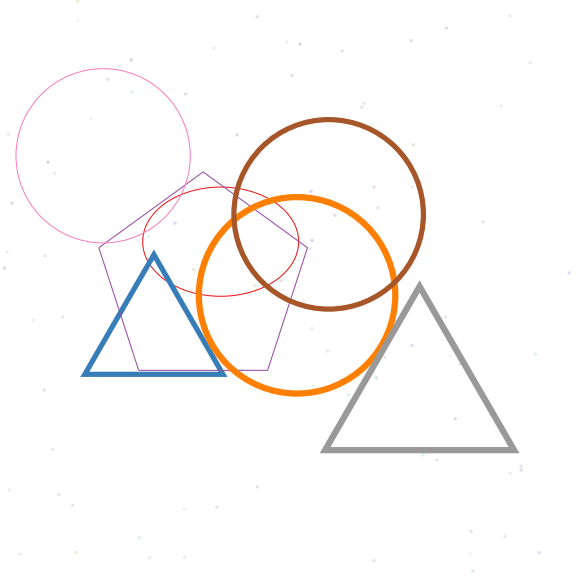[{"shape": "oval", "thickness": 0.5, "radius": 0.68, "center": [0.382, 0.581]}, {"shape": "triangle", "thickness": 2.5, "radius": 0.69, "center": [0.266, 0.42]}, {"shape": "pentagon", "thickness": 0.5, "radius": 0.95, "center": [0.352, 0.511]}, {"shape": "circle", "thickness": 3, "radius": 0.85, "center": [0.514, 0.488]}, {"shape": "circle", "thickness": 2.5, "radius": 0.82, "center": [0.569, 0.628]}, {"shape": "circle", "thickness": 0.5, "radius": 0.75, "center": [0.179, 0.729]}, {"shape": "triangle", "thickness": 3, "radius": 0.94, "center": [0.727, 0.314]}]